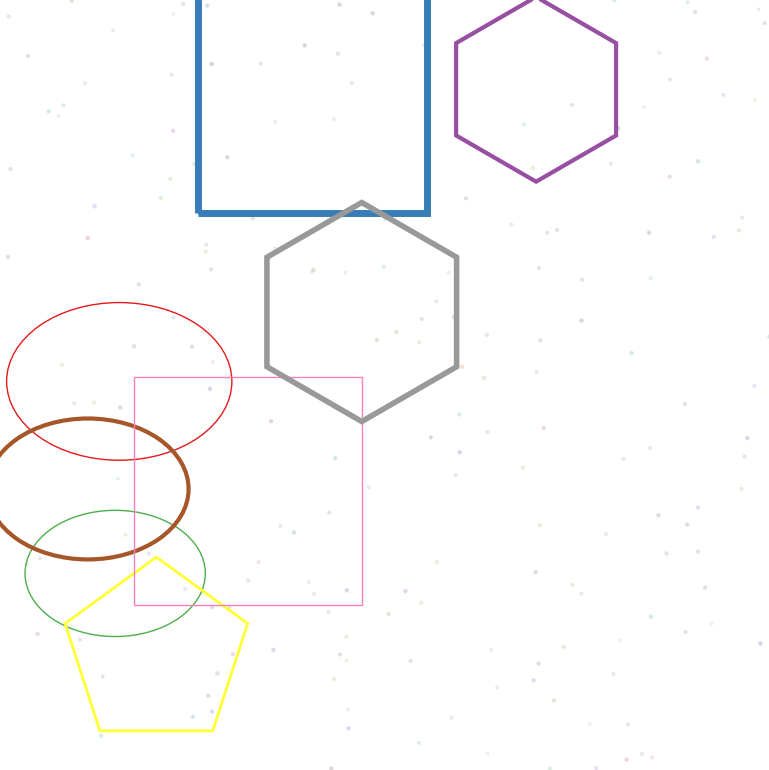[{"shape": "oval", "thickness": 0.5, "radius": 0.73, "center": [0.155, 0.505]}, {"shape": "square", "thickness": 2.5, "radius": 0.75, "center": [0.406, 0.872]}, {"shape": "oval", "thickness": 0.5, "radius": 0.59, "center": [0.15, 0.255]}, {"shape": "hexagon", "thickness": 1.5, "radius": 0.6, "center": [0.696, 0.884]}, {"shape": "pentagon", "thickness": 1, "radius": 0.62, "center": [0.203, 0.152]}, {"shape": "oval", "thickness": 1.5, "radius": 0.65, "center": [0.114, 0.365]}, {"shape": "square", "thickness": 0.5, "radius": 0.74, "center": [0.322, 0.362]}, {"shape": "hexagon", "thickness": 2, "radius": 0.71, "center": [0.47, 0.595]}]